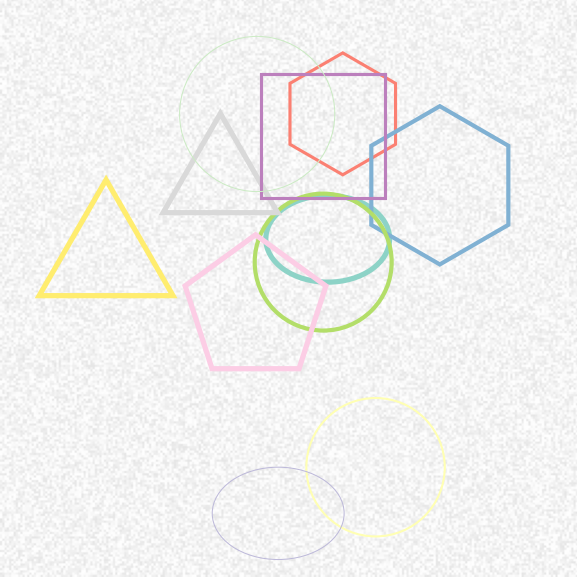[{"shape": "oval", "thickness": 2.5, "radius": 0.54, "center": [0.567, 0.586]}, {"shape": "circle", "thickness": 1, "radius": 0.6, "center": [0.65, 0.19]}, {"shape": "oval", "thickness": 0.5, "radius": 0.57, "center": [0.482, 0.11]}, {"shape": "hexagon", "thickness": 1.5, "radius": 0.53, "center": [0.594, 0.802]}, {"shape": "hexagon", "thickness": 2, "radius": 0.68, "center": [0.762, 0.678]}, {"shape": "circle", "thickness": 2, "radius": 0.59, "center": [0.56, 0.545]}, {"shape": "pentagon", "thickness": 2.5, "radius": 0.64, "center": [0.442, 0.464]}, {"shape": "triangle", "thickness": 2.5, "radius": 0.57, "center": [0.382, 0.688]}, {"shape": "square", "thickness": 1.5, "radius": 0.53, "center": [0.559, 0.764]}, {"shape": "circle", "thickness": 0.5, "radius": 0.67, "center": [0.445, 0.802]}, {"shape": "triangle", "thickness": 2.5, "radius": 0.67, "center": [0.184, 0.554]}]